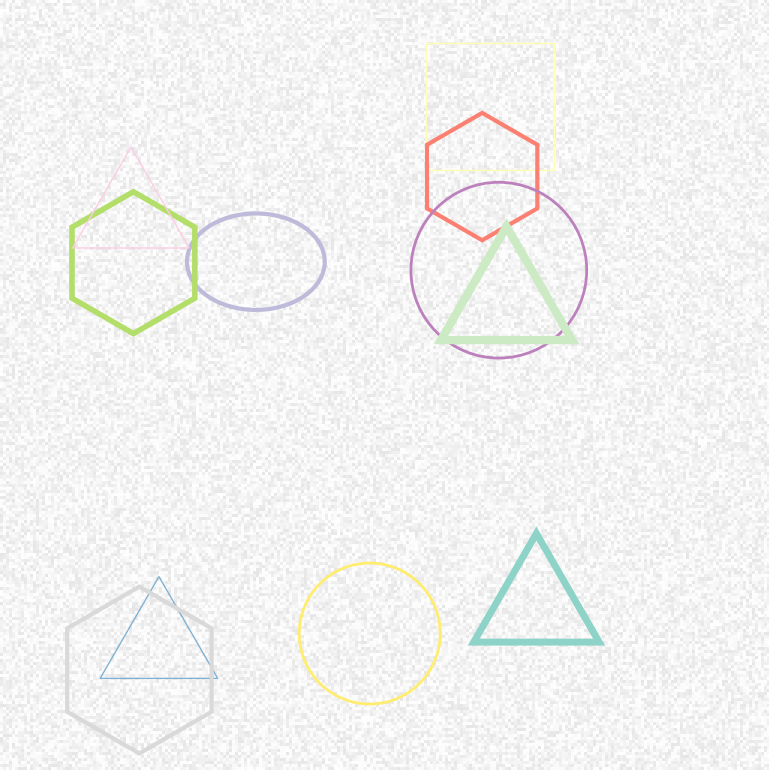[{"shape": "triangle", "thickness": 2.5, "radius": 0.47, "center": [0.697, 0.213]}, {"shape": "square", "thickness": 0.5, "radius": 0.41, "center": [0.636, 0.862]}, {"shape": "oval", "thickness": 1.5, "radius": 0.45, "center": [0.332, 0.66]}, {"shape": "hexagon", "thickness": 1.5, "radius": 0.41, "center": [0.626, 0.771]}, {"shape": "triangle", "thickness": 0.5, "radius": 0.44, "center": [0.206, 0.163]}, {"shape": "hexagon", "thickness": 2, "radius": 0.46, "center": [0.173, 0.659]}, {"shape": "triangle", "thickness": 0.5, "radius": 0.44, "center": [0.17, 0.722]}, {"shape": "hexagon", "thickness": 1.5, "radius": 0.54, "center": [0.181, 0.13]}, {"shape": "circle", "thickness": 1, "radius": 0.57, "center": [0.648, 0.649]}, {"shape": "triangle", "thickness": 3, "radius": 0.49, "center": [0.658, 0.608]}, {"shape": "circle", "thickness": 1, "radius": 0.46, "center": [0.48, 0.177]}]